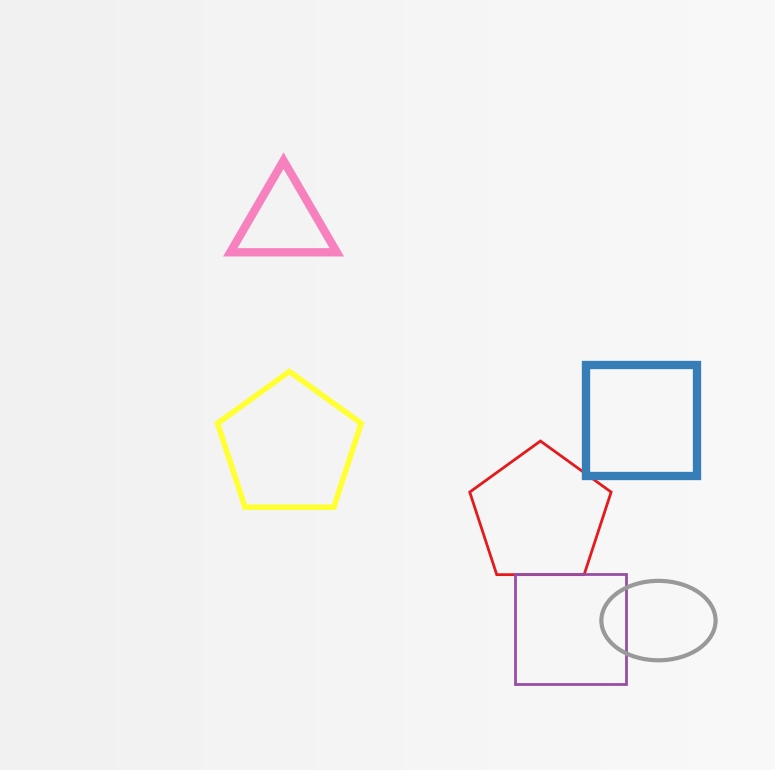[{"shape": "pentagon", "thickness": 1, "radius": 0.48, "center": [0.697, 0.331]}, {"shape": "square", "thickness": 3, "radius": 0.36, "center": [0.828, 0.454]}, {"shape": "square", "thickness": 1, "radius": 0.36, "center": [0.736, 0.183]}, {"shape": "pentagon", "thickness": 2, "radius": 0.49, "center": [0.373, 0.42]}, {"shape": "triangle", "thickness": 3, "radius": 0.4, "center": [0.366, 0.712]}, {"shape": "oval", "thickness": 1.5, "radius": 0.37, "center": [0.85, 0.194]}]